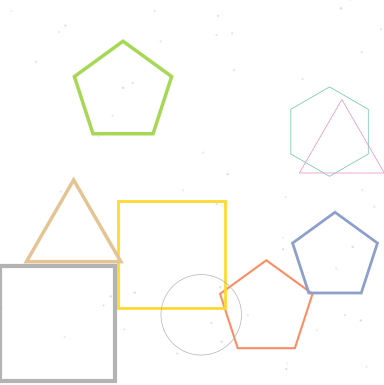[{"shape": "hexagon", "thickness": 0.5, "radius": 0.58, "center": [0.856, 0.658]}, {"shape": "pentagon", "thickness": 1.5, "radius": 0.63, "center": [0.692, 0.198]}, {"shape": "pentagon", "thickness": 2, "radius": 0.58, "center": [0.87, 0.333]}, {"shape": "triangle", "thickness": 0.5, "radius": 0.64, "center": [0.888, 0.614]}, {"shape": "pentagon", "thickness": 2.5, "radius": 0.66, "center": [0.32, 0.76]}, {"shape": "square", "thickness": 2, "radius": 0.7, "center": [0.446, 0.34]}, {"shape": "triangle", "thickness": 2.5, "radius": 0.71, "center": [0.191, 0.391]}, {"shape": "square", "thickness": 3, "radius": 0.75, "center": [0.149, 0.16]}, {"shape": "circle", "thickness": 0.5, "radius": 0.52, "center": [0.523, 0.182]}]